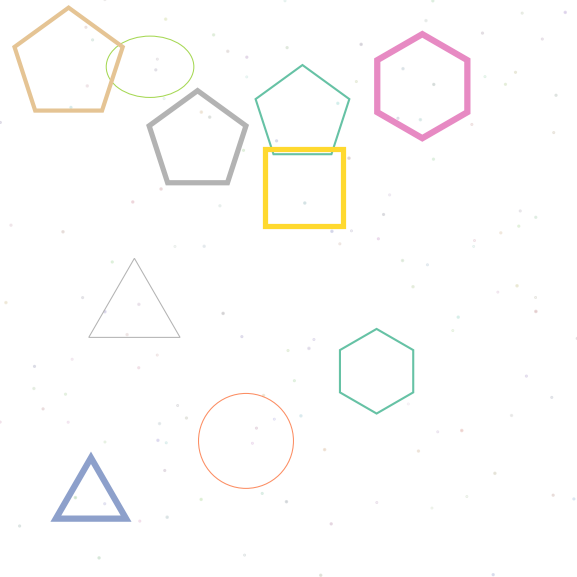[{"shape": "pentagon", "thickness": 1, "radius": 0.43, "center": [0.524, 0.801]}, {"shape": "hexagon", "thickness": 1, "radius": 0.37, "center": [0.652, 0.356]}, {"shape": "circle", "thickness": 0.5, "radius": 0.41, "center": [0.426, 0.236]}, {"shape": "triangle", "thickness": 3, "radius": 0.35, "center": [0.158, 0.136]}, {"shape": "hexagon", "thickness": 3, "radius": 0.45, "center": [0.731, 0.85]}, {"shape": "oval", "thickness": 0.5, "radius": 0.38, "center": [0.26, 0.883]}, {"shape": "square", "thickness": 2.5, "radius": 0.33, "center": [0.526, 0.674]}, {"shape": "pentagon", "thickness": 2, "radius": 0.49, "center": [0.119, 0.887]}, {"shape": "triangle", "thickness": 0.5, "radius": 0.46, "center": [0.233, 0.461]}, {"shape": "pentagon", "thickness": 2.5, "radius": 0.44, "center": [0.342, 0.754]}]